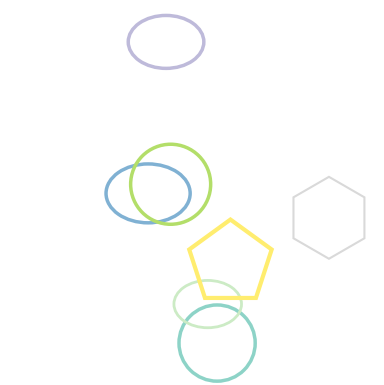[{"shape": "circle", "thickness": 2.5, "radius": 0.49, "center": [0.564, 0.109]}, {"shape": "oval", "thickness": 2.5, "radius": 0.49, "center": [0.431, 0.891]}, {"shape": "oval", "thickness": 2.5, "radius": 0.55, "center": [0.385, 0.498]}, {"shape": "circle", "thickness": 2.5, "radius": 0.52, "center": [0.443, 0.521]}, {"shape": "hexagon", "thickness": 1.5, "radius": 0.53, "center": [0.854, 0.434]}, {"shape": "oval", "thickness": 2, "radius": 0.44, "center": [0.54, 0.21]}, {"shape": "pentagon", "thickness": 3, "radius": 0.56, "center": [0.599, 0.317]}]